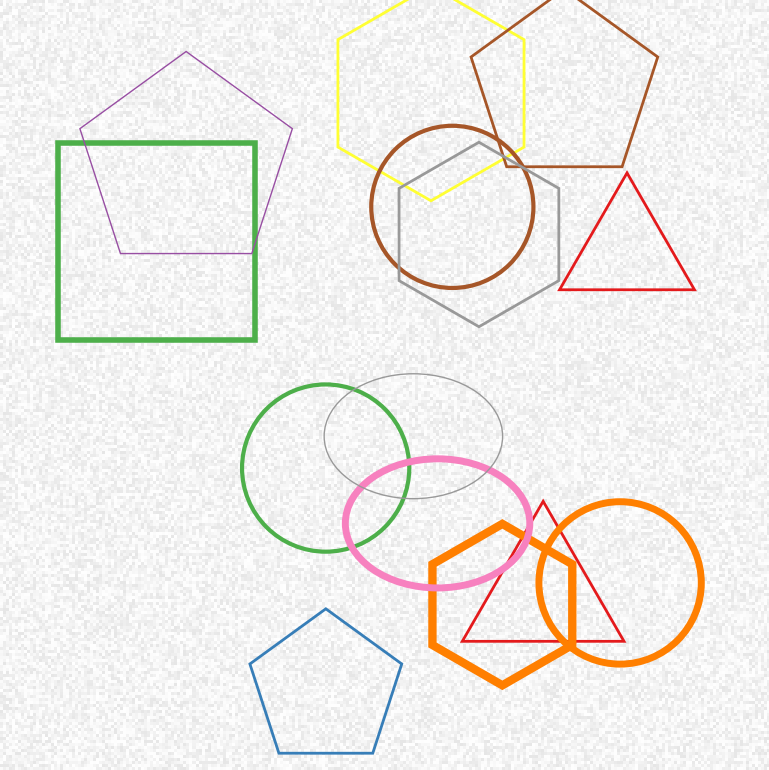[{"shape": "triangle", "thickness": 1, "radius": 0.51, "center": [0.814, 0.674]}, {"shape": "triangle", "thickness": 1, "radius": 0.61, "center": [0.705, 0.228]}, {"shape": "pentagon", "thickness": 1, "radius": 0.52, "center": [0.423, 0.106]}, {"shape": "square", "thickness": 2, "radius": 0.64, "center": [0.204, 0.686]}, {"shape": "circle", "thickness": 1.5, "radius": 0.54, "center": [0.423, 0.392]}, {"shape": "pentagon", "thickness": 0.5, "radius": 0.73, "center": [0.242, 0.788]}, {"shape": "circle", "thickness": 2.5, "radius": 0.53, "center": [0.805, 0.243]}, {"shape": "hexagon", "thickness": 3, "radius": 0.52, "center": [0.652, 0.215]}, {"shape": "hexagon", "thickness": 1, "radius": 0.7, "center": [0.56, 0.879]}, {"shape": "pentagon", "thickness": 1, "radius": 0.64, "center": [0.733, 0.887]}, {"shape": "circle", "thickness": 1.5, "radius": 0.53, "center": [0.587, 0.731]}, {"shape": "oval", "thickness": 2.5, "radius": 0.6, "center": [0.568, 0.32]}, {"shape": "hexagon", "thickness": 1, "radius": 0.6, "center": [0.622, 0.695]}, {"shape": "oval", "thickness": 0.5, "radius": 0.58, "center": [0.537, 0.433]}]